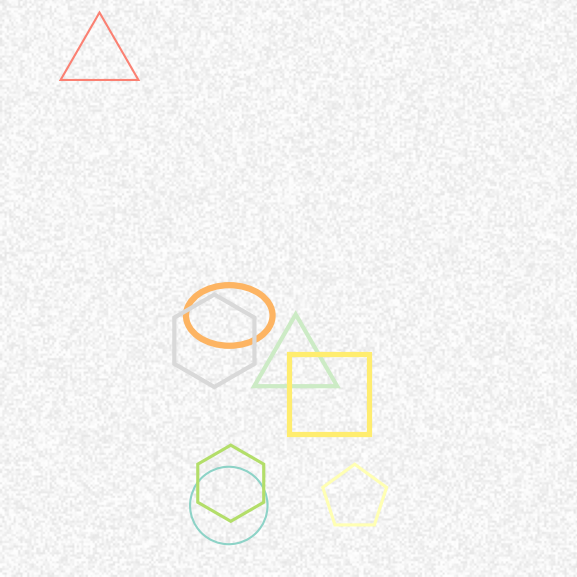[{"shape": "circle", "thickness": 1, "radius": 0.34, "center": [0.396, 0.124]}, {"shape": "pentagon", "thickness": 1.5, "radius": 0.29, "center": [0.614, 0.137]}, {"shape": "triangle", "thickness": 1, "radius": 0.39, "center": [0.172, 0.9]}, {"shape": "oval", "thickness": 3, "radius": 0.37, "center": [0.397, 0.453]}, {"shape": "hexagon", "thickness": 1.5, "radius": 0.33, "center": [0.4, 0.162]}, {"shape": "hexagon", "thickness": 2, "radius": 0.4, "center": [0.371, 0.409]}, {"shape": "triangle", "thickness": 2, "radius": 0.41, "center": [0.512, 0.372]}, {"shape": "square", "thickness": 2.5, "radius": 0.35, "center": [0.57, 0.316]}]